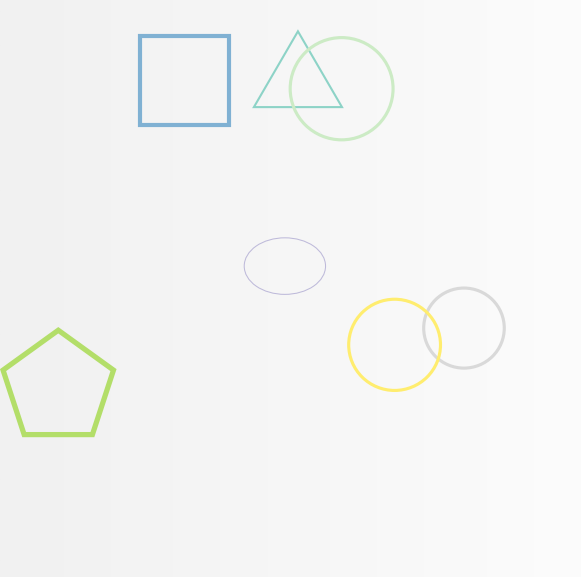[{"shape": "triangle", "thickness": 1, "radius": 0.44, "center": [0.513, 0.857]}, {"shape": "oval", "thickness": 0.5, "radius": 0.35, "center": [0.49, 0.538]}, {"shape": "square", "thickness": 2, "radius": 0.39, "center": [0.317, 0.86]}, {"shape": "pentagon", "thickness": 2.5, "radius": 0.5, "center": [0.1, 0.327]}, {"shape": "circle", "thickness": 1.5, "radius": 0.35, "center": [0.798, 0.431]}, {"shape": "circle", "thickness": 1.5, "radius": 0.44, "center": [0.588, 0.846]}, {"shape": "circle", "thickness": 1.5, "radius": 0.39, "center": [0.679, 0.402]}]